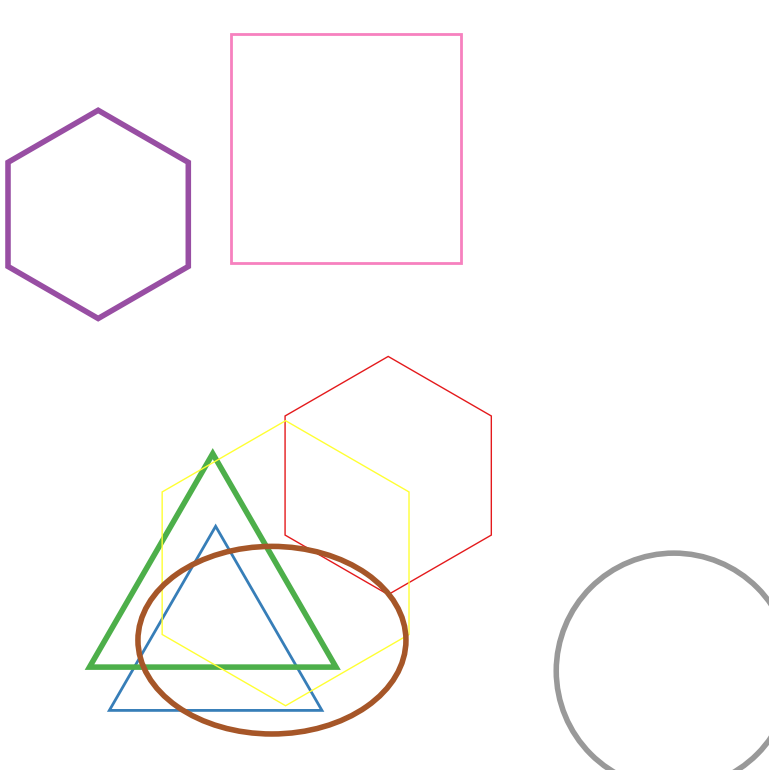[{"shape": "hexagon", "thickness": 0.5, "radius": 0.77, "center": [0.504, 0.382]}, {"shape": "triangle", "thickness": 1, "radius": 0.8, "center": [0.28, 0.157]}, {"shape": "triangle", "thickness": 2, "radius": 0.92, "center": [0.276, 0.226]}, {"shape": "hexagon", "thickness": 2, "radius": 0.68, "center": [0.127, 0.722]}, {"shape": "hexagon", "thickness": 0.5, "radius": 0.93, "center": [0.371, 0.269]}, {"shape": "oval", "thickness": 2, "radius": 0.87, "center": [0.353, 0.169]}, {"shape": "square", "thickness": 1, "radius": 0.74, "center": [0.45, 0.807]}, {"shape": "circle", "thickness": 2, "radius": 0.76, "center": [0.875, 0.129]}]